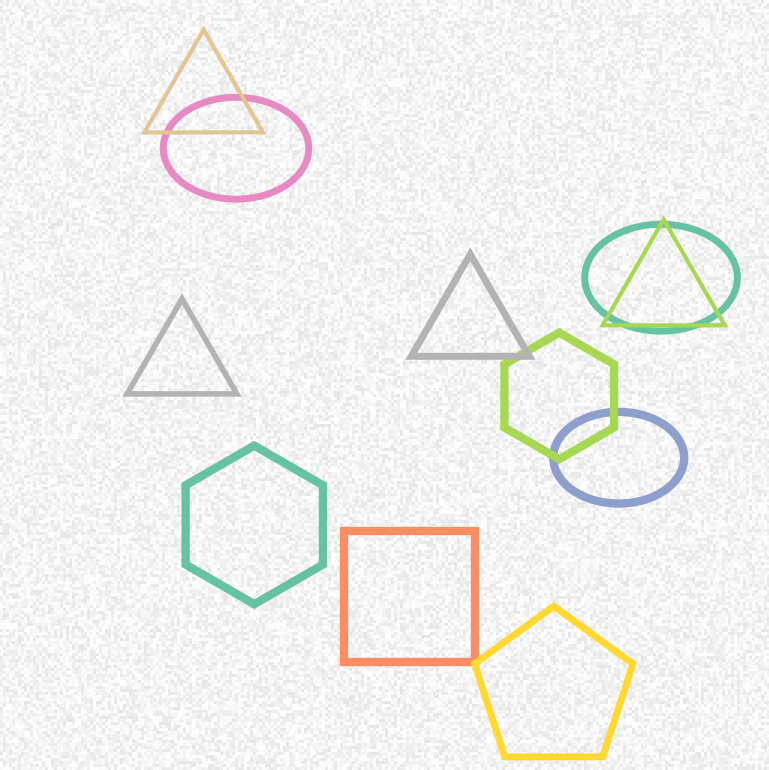[{"shape": "hexagon", "thickness": 3, "radius": 0.51, "center": [0.33, 0.318]}, {"shape": "oval", "thickness": 2.5, "radius": 0.5, "center": [0.859, 0.639]}, {"shape": "square", "thickness": 3, "radius": 0.43, "center": [0.532, 0.225]}, {"shape": "oval", "thickness": 3, "radius": 0.43, "center": [0.804, 0.406]}, {"shape": "oval", "thickness": 2.5, "radius": 0.47, "center": [0.307, 0.807]}, {"shape": "triangle", "thickness": 1.5, "radius": 0.46, "center": [0.862, 0.623]}, {"shape": "hexagon", "thickness": 3, "radius": 0.41, "center": [0.726, 0.486]}, {"shape": "pentagon", "thickness": 2.5, "radius": 0.54, "center": [0.719, 0.105]}, {"shape": "triangle", "thickness": 1.5, "radius": 0.44, "center": [0.264, 0.872]}, {"shape": "triangle", "thickness": 2.5, "radius": 0.44, "center": [0.611, 0.581]}, {"shape": "triangle", "thickness": 2, "radius": 0.41, "center": [0.236, 0.53]}]